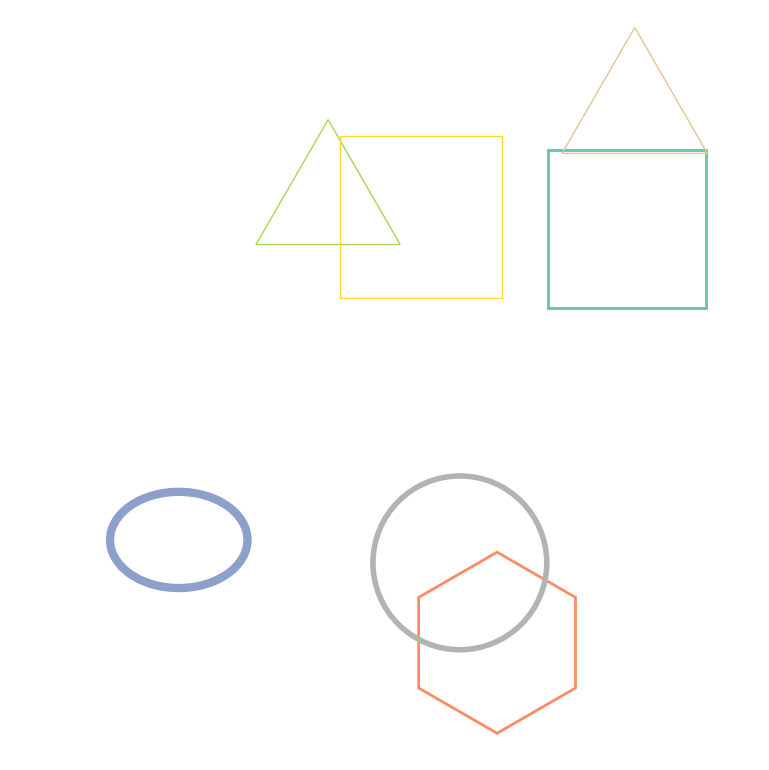[{"shape": "square", "thickness": 1, "radius": 0.51, "center": [0.814, 0.702]}, {"shape": "hexagon", "thickness": 1, "radius": 0.59, "center": [0.646, 0.165]}, {"shape": "oval", "thickness": 3, "radius": 0.45, "center": [0.232, 0.299]}, {"shape": "triangle", "thickness": 0.5, "radius": 0.54, "center": [0.426, 0.737]}, {"shape": "square", "thickness": 0.5, "radius": 0.52, "center": [0.546, 0.718]}, {"shape": "triangle", "thickness": 0.5, "radius": 0.55, "center": [0.824, 0.855]}, {"shape": "circle", "thickness": 2, "radius": 0.56, "center": [0.597, 0.269]}]